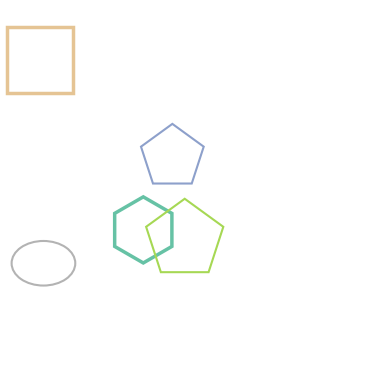[{"shape": "hexagon", "thickness": 2.5, "radius": 0.43, "center": [0.372, 0.403]}, {"shape": "pentagon", "thickness": 1.5, "radius": 0.43, "center": [0.448, 0.593]}, {"shape": "pentagon", "thickness": 1.5, "radius": 0.53, "center": [0.48, 0.378]}, {"shape": "square", "thickness": 2.5, "radius": 0.43, "center": [0.105, 0.844]}, {"shape": "oval", "thickness": 1.5, "radius": 0.41, "center": [0.113, 0.316]}]